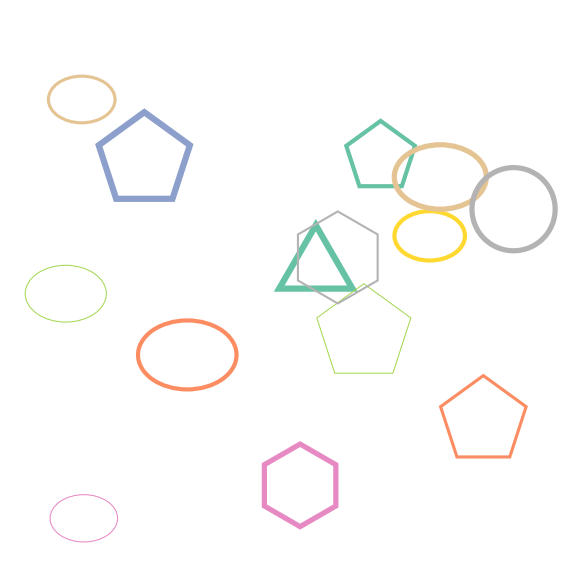[{"shape": "triangle", "thickness": 3, "radius": 0.37, "center": [0.547, 0.536]}, {"shape": "pentagon", "thickness": 2, "radius": 0.31, "center": [0.659, 0.727]}, {"shape": "pentagon", "thickness": 1.5, "radius": 0.39, "center": [0.837, 0.271]}, {"shape": "oval", "thickness": 2, "radius": 0.43, "center": [0.324, 0.385]}, {"shape": "pentagon", "thickness": 3, "radius": 0.41, "center": [0.25, 0.722]}, {"shape": "hexagon", "thickness": 2.5, "radius": 0.36, "center": [0.52, 0.159]}, {"shape": "oval", "thickness": 0.5, "radius": 0.29, "center": [0.145, 0.102]}, {"shape": "oval", "thickness": 0.5, "radius": 0.35, "center": [0.114, 0.491]}, {"shape": "pentagon", "thickness": 0.5, "radius": 0.43, "center": [0.63, 0.422]}, {"shape": "oval", "thickness": 2, "radius": 0.31, "center": [0.744, 0.591]}, {"shape": "oval", "thickness": 2.5, "radius": 0.4, "center": [0.762, 0.693]}, {"shape": "oval", "thickness": 1.5, "radius": 0.29, "center": [0.142, 0.827]}, {"shape": "hexagon", "thickness": 1, "radius": 0.4, "center": [0.585, 0.553]}, {"shape": "circle", "thickness": 2.5, "radius": 0.36, "center": [0.889, 0.637]}]